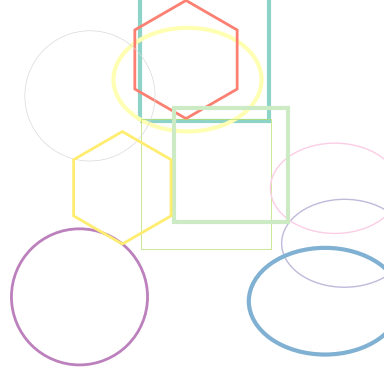[{"shape": "square", "thickness": 3, "radius": 0.84, "center": [0.53, 0.853]}, {"shape": "oval", "thickness": 3, "radius": 0.96, "center": [0.487, 0.793]}, {"shape": "oval", "thickness": 1, "radius": 0.82, "center": [0.895, 0.368]}, {"shape": "hexagon", "thickness": 2, "radius": 0.77, "center": [0.483, 0.845]}, {"shape": "oval", "thickness": 3, "radius": 0.99, "center": [0.844, 0.218]}, {"shape": "square", "thickness": 0.5, "radius": 0.84, "center": [0.536, 0.522]}, {"shape": "oval", "thickness": 1, "radius": 0.84, "center": [0.87, 0.511]}, {"shape": "circle", "thickness": 0.5, "radius": 0.85, "center": [0.234, 0.751]}, {"shape": "circle", "thickness": 2, "radius": 0.88, "center": [0.206, 0.229]}, {"shape": "square", "thickness": 3, "radius": 0.74, "center": [0.599, 0.571]}, {"shape": "hexagon", "thickness": 2, "radius": 0.73, "center": [0.318, 0.512]}]